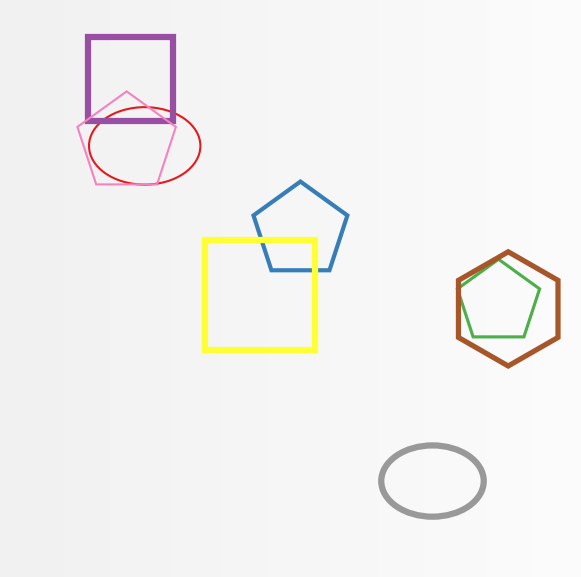[{"shape": "oval", "thickness": 1, "radius": 0.48, "center": [0.249, 0.747]}, {"shape": "pentagon", "thickness": 2, "radius": 0.42, "center": [0.517, 0.6]}, {"shape": "pentagon", "thickness": 1.5, "radius": 0.37, "center": [0.858, 0.476]}, {"shape": "square", "thickness": 3, "radius": 0.36, "center": [0.225, 0.862]}, {"shape": "square", "thickness": 3, "radius": 0.47, "center": [0.447, 0.488]}, {"shape": "hexagon", "thickness": 2.5, "radius": 0.49, "center": [0.874, 0.464]}, {"shape": "pentagon", "thickness": 1, "radius": 0.45, "center": [0.218, 0.752]}, {"shape": "oval", "thickness": 3, "radius": 0.44, "center": [0.744, 0.166]}]